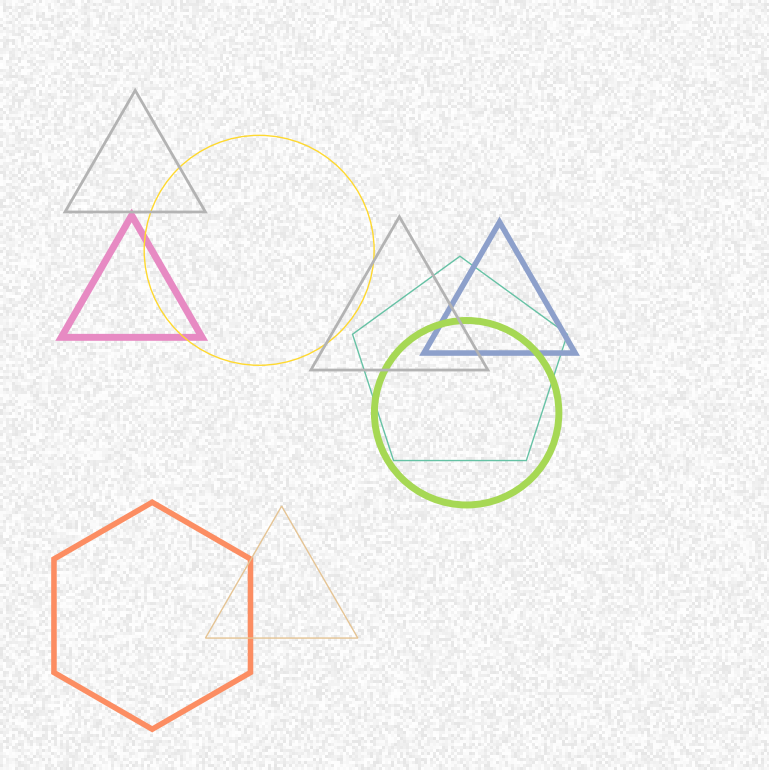[{"shape": "pentagon", "thickness": 0.5, "radius": 0.73, "center": [0.597, 0.521]}, {"shape": "hexagon", "thickness": 2, "radius": 0.74, "center": [0.198, 0.2]}, {"shape": "triangle", "thickness": 2, "radius": 0.57, "center": [0.649, 0.598]}, {"shape": "triangle", "thickness": 2.5, "radius": 0.53, "center": [0.171, 0.615]}, {"shape": "circle", "thickness": 2.5, "radius": 0.6, "center": [0.606, 0.464]}, {"shape": "circle", "thickness": 0.5, "radius": 0.75, "center": [0.337, 0.675]}, {"shape": "triangle", "thickness": 0.5, "radius": 0.57, "center": [0.366, 0.228]}, {"shape": "triangle", "thickness": 1, "radius": 0.66, "center": [0.519, 0.586]}, {"shape": "triangle", "thickness": 1, "radius": 0.53, "center": [0.176, 0.777]}]